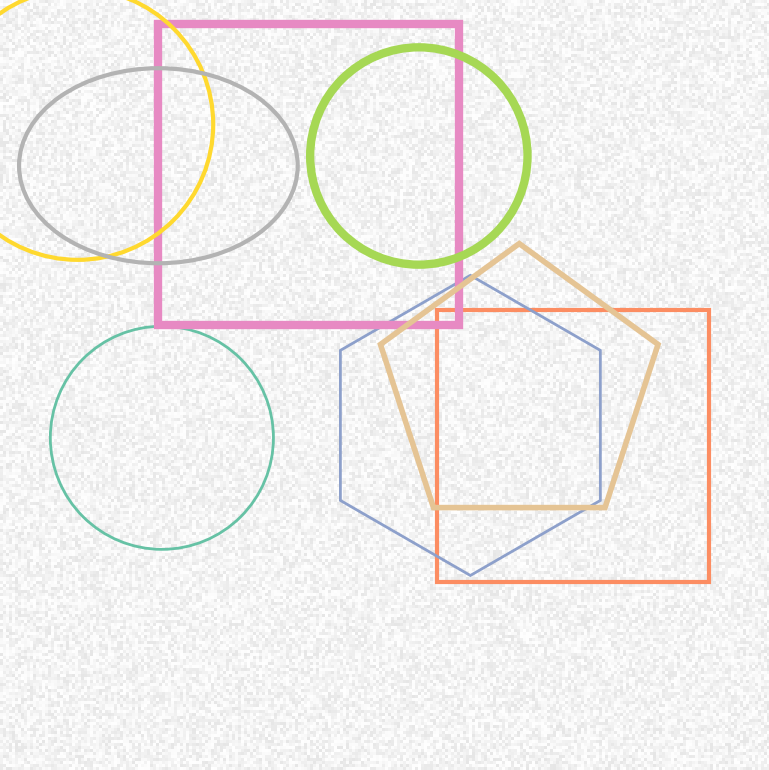[{"shape": "circle", "thickness": 1, "radius": 0.72, "center": [0.21, 0.431]}, {"shape": "square", "thickness": 1.5, "radius": 0.88, "center": [0.744, 0.421]}, {"shape": "hexagon", "thickness": 1, "radius": 0.97, "center": [0.611, 0.448]}, {"shape": "square", "thickness": 3, "radius": 0.98, "center": [0.401, 0.773]}, {"shape": "circle", "thickness": 3, "radius": 0.71, "center": [0.544, 0.797]}, {"shape": "circle", "thickness": 1.5, "radius": 0.88, "center": [0.101, 0.839]}, {"shape": "pentagon", "thickness": 2, "radius": 0.95, "center": [0.674, 0.494]}, {"shape": "oval", "thickness": 1.5, "radius": 0.9, "center": [0.206, 0.785]}]